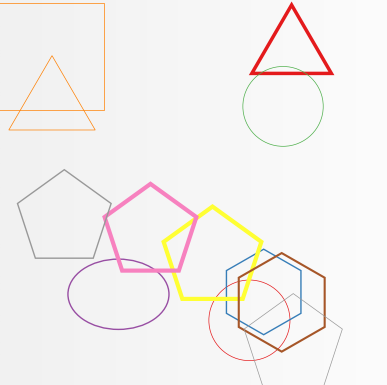[{"shape": "triangle", "thickness": 2.5, "radius": 0.59, "center": [0.753, 0.869]}, {"shape": "circle", "thickness": 0.5, "radius": 0.52, "center": [0.644, 0.168]}, {"shape": "hexagon", "thickness": 1, "radius": 0.56, "center": [0.68, 0.242]}, {"shape": "circle", "thickness": 0.5, "radius": 0.52, "center": [0.73, 0.724]}, {"shape": "oval", "thickness": 1, "radius": 0.65, "center": [0.306, 0.236]}, {"shape": "square", "thickness": 0.5, "radius": 0.7, "center": [0.129, 0.853]}, {"shape": "triangle", "thickness": 0.5, "radius": 0.64, "center": [0.134, 0.727]}, {"shape": "pentagon", "thickness": 3, "radius": 0.66, "center": [0.548, 0.331]}, {"shape": "hexagon", "thickness": 1.5, "radius": 0.64, "center": [0.727, 0.215]}, {"shape": "pentagon", "thickness": 3, "radius": 0.62, "center": [0.388, 0.398]}, {"shape": "pentagon", "thickness": 0.5, "radius": 0.67, "center": [0.757, 0.104]}, {"shape": "pentagon", "thickness": 1, "radius": 0.64, "center": [0.166, 0.432]}]